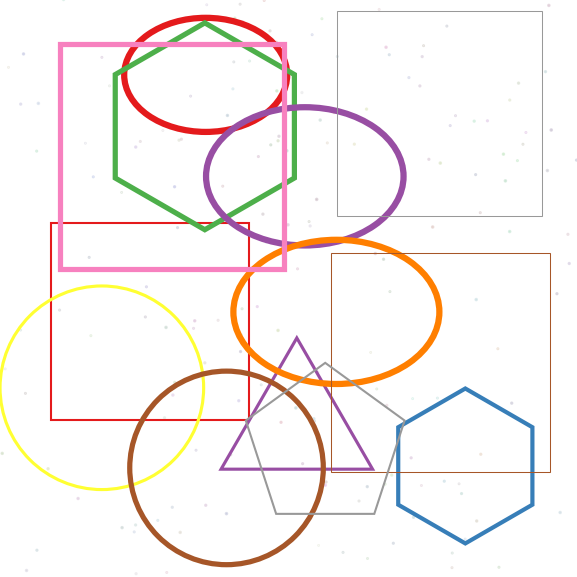[{"shape": "square", "thickness": 1, "radius": 0.85, "center": [0.26, 0.442]}, {"shape": "oval", "thickness": 3, "radius": 0.71, "center": [0.356, 0.869]}, {"shape": "hexagon", "thickness": 2, "radius": 0.67, "center": [0.806, 0.192]}, {"shape": "hexagon", "thickness": 2.5, "radius": 0.9, "center": [0.355, 0.78]}, {"shape": "triangle", "thickness": 1.5, "radius": 0.76, "center": [0.514, 0.262]}, {"shape": "oval", "thickness": 3, "radius": 0.85, "center": [0.528, 0.694]}, {"shape": "oval", "thickness": 3, "radius": 0.89, "center": [0.582, 0.459]}, {"shape": "circle", "thickness": 1.5, "radius": 0.88, "center": [0.176, 0.328]}, {"shape": "square", "thickness": 0.5, "radius": 0.95, "center": [0.763, 0.371]}, {"shape": "circle", "thickness": 2.5, "radius": 0.84, "center": [0.392, 0.189]}, {"shape": "square", "thickness": 2.5, "radius": 0.97, "center": [0.298, 0.728]}, {"shape": "square", "thickness": 0.5, "radius": 0.89, "center": [0.761, 0.802]}, {"shape": "pentagon", "thickness": 1, "radius": 0.72, "center": [0.563, 0.226]}]